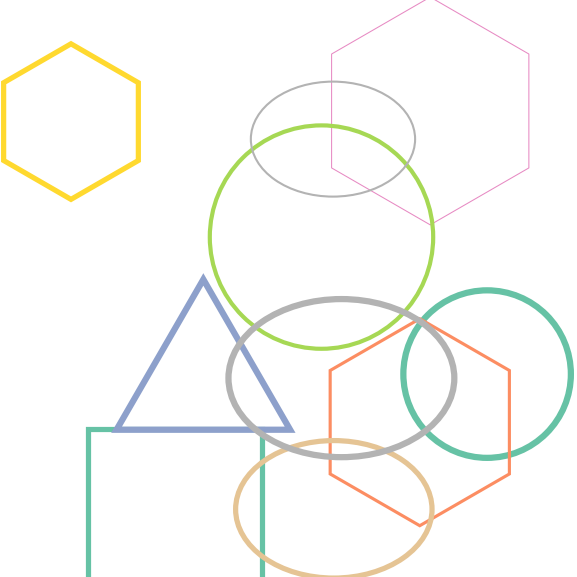[{"shape": "circle", "thickness": 3, "radius": 0.73, "center": [0.843, 0.351]}, {"shape": "square", "thickness": 2.5, "radius": 0.76, "center": [0.303, 0.106]}, {"shape": "hexagon", "thickness": 1.5, "radius": 0.9, "center": [0.727, 0.268]}, {"shape": "triangle", "thickness": 3, "radius": 0.87, "center": [0.352, 0.342]}, {"shape": "hexagon", "thickness": 0.5, "radius": 0.99, "center": [0.745, 0.807]}, {"shape": "circle", "thickness": 2, "radius": 0.97, "center": [0.557, 0.589]}, {"shape": "hexagon", "thickness": 2.5, "radius": 0.67, "center": [0.123, 0.789]}, {"shape": "oval", "thickness": 2.5, "radius": 0.85, "center": [0.578, 0.117]}, {"shape": "oval", "thickness": 3, "radius": 0.98, "center": [0.591, 0.344]}, {"shape": "oval", "thickness": 1, "radius": 0.71, "center": [0.577, 0.758]}]